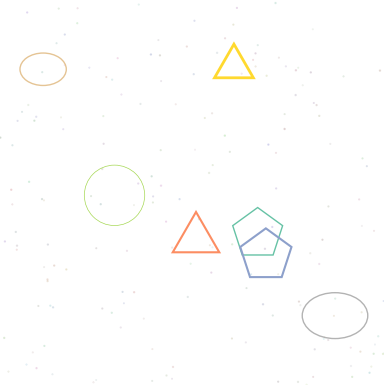[{"shape": "pentagon", "thickness": 1, "radius": 0.34, "center": [0.669, 0.393]}, {"shape": "triangle", "thickness": 1.5, "radius": 0.35, "center": [0.509, 0.38]}, {"shape": "pentagon", "thickness": 1.5, "radius": 0.35, "center": [0.691, 0.337]}, {"shape": "circle", "thickness": 0.5, "radius": 0.39, "center": [0.297, 0.493]}, {"shape": "triangle", "thickness": 2, "radius": 0.29, "center": [0.608, 0.827]}, {"shape": "oval", "thickness": 1, "radius": 0.3, "center": [0.112, 0.82]}, {"shape": "oval", "thickness": 1, "radius": 0.43, "center": [0.87, 0.18]}]